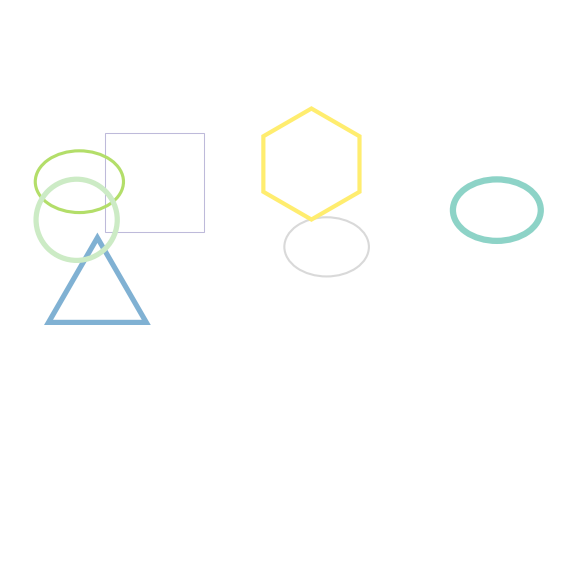[{"shape": "oval", "thickness": 3, "radius": 0.38, "center": [0.86, 0.635]}, {"shape": "square", "thickness": 0.5, "radius": 0.43, "center": [0.267, 0.684]}, {"shape": "triangle", "thickness": 2.5, "radius": 0.49, "center": [0.169, 0.49]}, {"shape": "oval", "thickness": 1.5, "radius": 0.38, "center": [0.137, 0.685]}, {"shape": "oval", "thickness": 1, "radius": 0.37, "center": [0.566, 0.572]}, {"shape": "circle", "thickness": 2.5, "radius": 0.35, "center": [0.133, 0.619]}, {"shape": "hexagon", "thickness": 2, "radius": 0.48, "center": [0.539, 0.715]}]